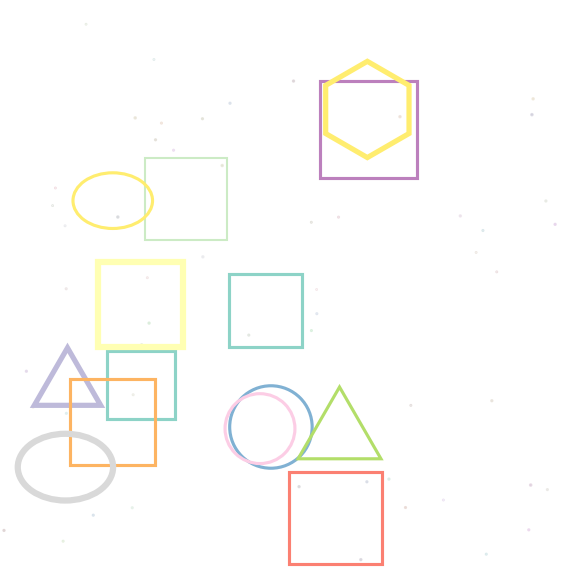[{"shape": "square", "thickness": 1.5, "radius": 0.32, "center": [0.46, 0.462]}, {"shape": "square", "thickness": 1.5, "radius": 0.3, "center": [0.244, 0.332]}, {"shape": "square", "thickness": 3, "radius": 0.37, "center": [0.243, 0.472]}, {"shape": "triangle", "thickness": 2.5, "radius": 0.33, "center": [0.117, 0.33]}, {"shape": "square", "thickness": 1.5, "radius": 0.4, "center": [0.581, 0.102]}, {"shape": "circle", "thickness": 1.5, "radius": 0.36, "center": [0.469, 0.26]}, {"shape": "square", "thickness": 1.5, "radius": 0.37, "center": [0.195, 0.269]}, {"shape": "triangle", "thickness": 1.5, "radius": 0.41, "center": [0.588, 0.246]}, {"shape": "circle", "thickness": 1.5, "radius": 0.3, "center": [0.45, 0.257]}, {"shape": "oval", "thickness": 3, "radius": 0.41, "center": [0.113, 0.19]}, {"shape": "square", "thickness": 1.5, "radius": 0.42, "center": [0.638, 0.775]}, {"shape": "square", "thickness": 1, "radius": 0.35, "center": [0.322, 0.655]}, {"shape": "oval", "thickness": 1.5, "radius": 0.34, "center": [0.195, 0.652]}, {"shape": "hexagon", "thickness": 2.5, "radius": 0.42, "center": [0.636, 0.81]}]